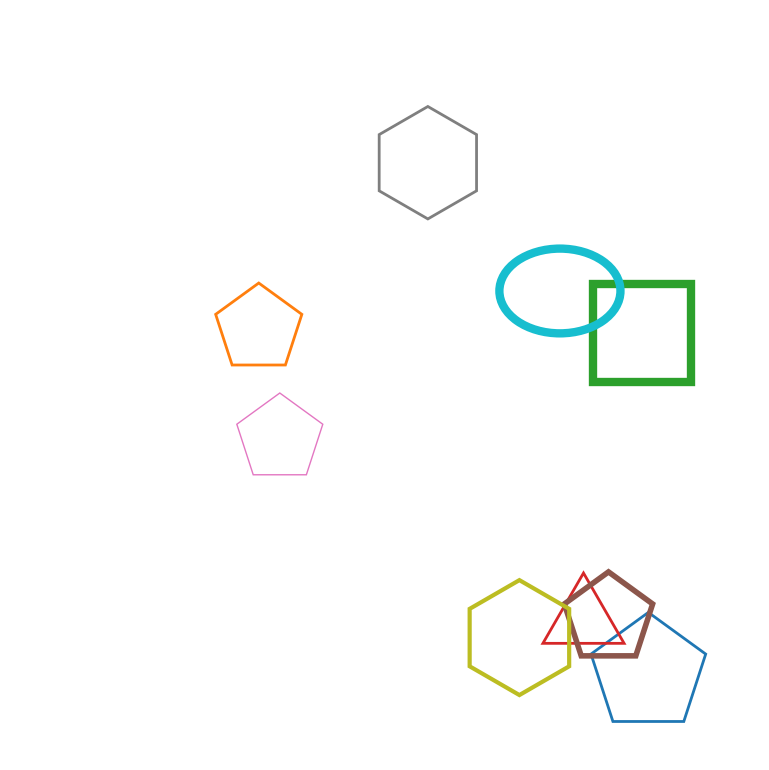[{"shape": "pentagon", "thickness": 1, "radius": 0.39, "center": [0.842, 0.126]}, {"shape": "pentagon", "thickness": 1, "radius": 0.29, "center": [0.336, 0.574]}, {"shape": "square", "thickness": 3, "radius": 0.32, "center": [0.833, 0.568]}, {"shape": "triangle", "thickness": 1, "radius": 0.3, "center": [0.758, 0.195]}, {"shape": "pentagon", "thickness": 2, "radius": 0.3, "center": [0.79, 0.197]}, {"shape": "pentagon", "thickness": 0.5, "radius": 0.29, "center": [0.363, 0.431]}, {"shape": "hexagon", "thickness": 1, "radius": 0.37, "center": [0.556, 0.789]}, {"shape": "hexagon", "thickness": 1.5, "radius": 0.37, "center": [0.675, 0.172]}, {"shape": "oval", "thickness": 3, "radius": 0.39, "center": [0.727, 0.622]}]